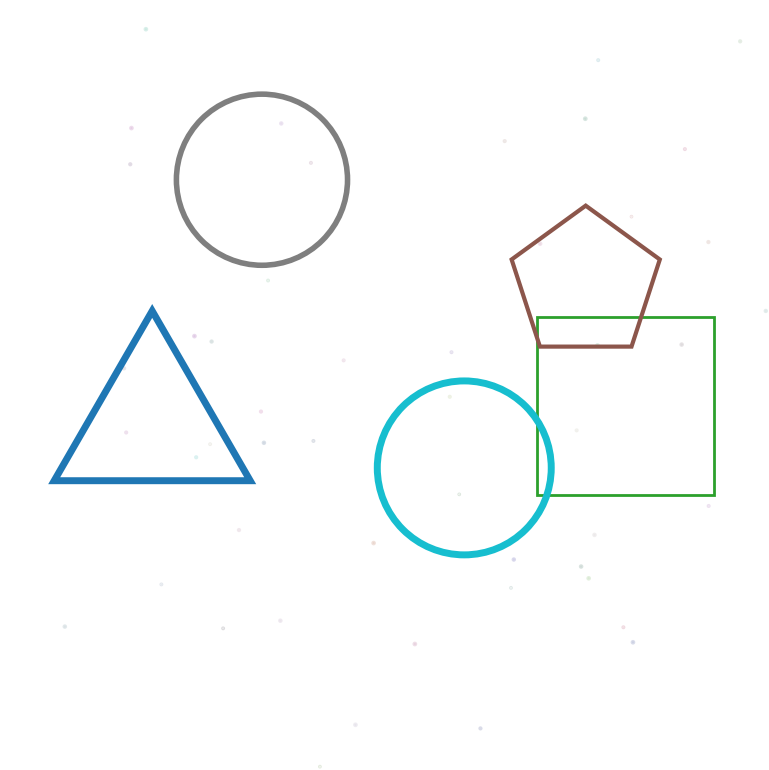[{"shape": "triangle", "thickness": 2.5, "radius": 0.73, "center": [0.198, 0.449]}, {"shape": "square", "thickness": 1, "radius": 0.58, "center": [0.813, 0.472]}, {"shape": "pentagon", "thickness": 1.5, "radius": 0.51, "center": [0.761, 0.632]}, {"shape": "circle", "thickness": 2, "radius": 0.56, "center": [0.34, 0.767]}, {"shape": "circle", "thickness": 2.5, "radius": 0.56, "center": [0.603, 0.392]}]